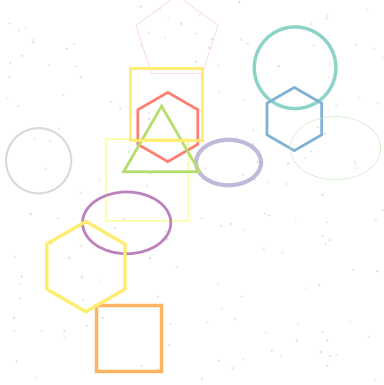[{"shape": "circle", "thickness": 2.5, "radius": 0.53, "center": [0.766, 0.824]}, {"shape": "square", "thickness": 1.5, "radius": 0.53, "center": [0.381, 0.533]}, {"shape": "oval", "thickness": 3, "radius": 0.42, "center": [0.594, 0.578]}, {"shape": "hexagon", "thickness": 2, "radius": 0.45, "center": [0.436, 0.67]}, {"shape": "hexagon", "thickness": 2, "radius": 0.41, "center": [0.764, 0.691]}, {"shape": "square", "thickness": 2.5, "radius": 0.42, "center": [0.333, 0.122]}, {"shape": "triangle", "thickness": 2, "radius": 0.57, "center": [0.42, 0.611]}, {"shape": "pentagon", "thickness": 0.5, "radius": 0.56, "center": [0.46, 0.9]}, {"shape": "circle", "thickness": 1.5, "radius": 0.42, "center": [0.1, 0.582]}, {"shape": "oval", "thickness": 2, "radius": 0.57, "center": [0.329, 0.421]}, {"shape": "oval", "thickness": 0.5, "radius": 0.59, "center": [0.871, 0.615]}, {"shape": "hexagon", "thickness": 2.5, "radius": 0.59, "center": [0.223, 0.307]}, {"shape": "square", "thickness": 2, "radius": 0.47, "center": [0.431, 0.73]}]